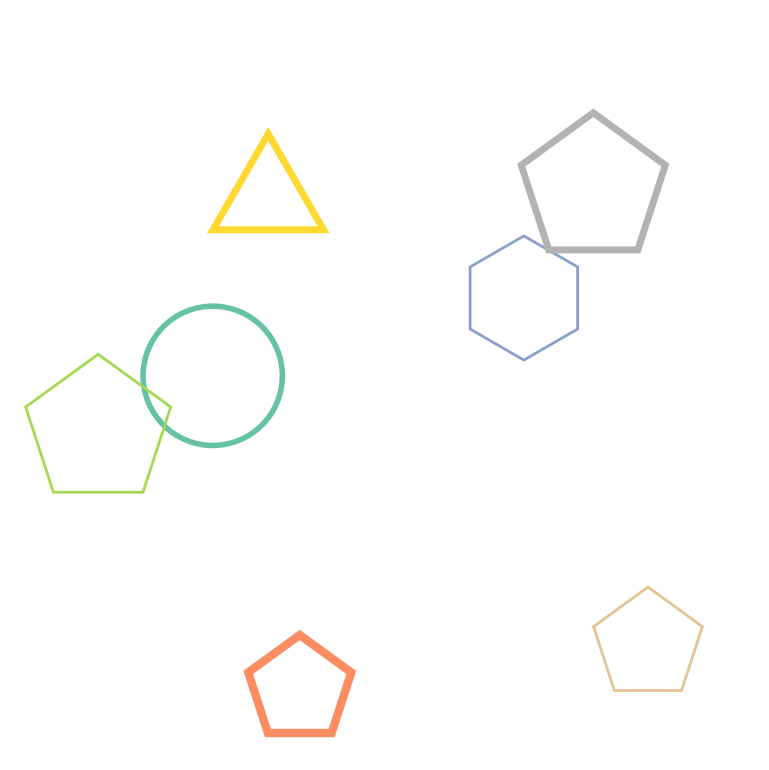[{"shape": "circle", "thickness": 2, "radius": 0.45, "center": [0.276, 0.512]}, {"shape": "pentagon", "thickness": 3, "radius": 0.35, "center": [0.389, 0.105]}, {"shape": "hexagon", "thickness": 1, "radius": 0.4, "center": [0.68, 0.613]}, {"shape": "pentagon", "thickness": 1, "radius": 0.5, "center": [0.128, 0.441]}, {"shape": "triangle", "thickness": 2.5, "radius": 0.41, "center": [0.348, 0.743]}, {"shape": "pentagon", "thickness": 1, "radius": 0.37, "center": [0.842, 0.163]}, {"shape": "pentagon", "thickness": 2.5, "radius": 0.49, "center": [0.771, 0.755]}]